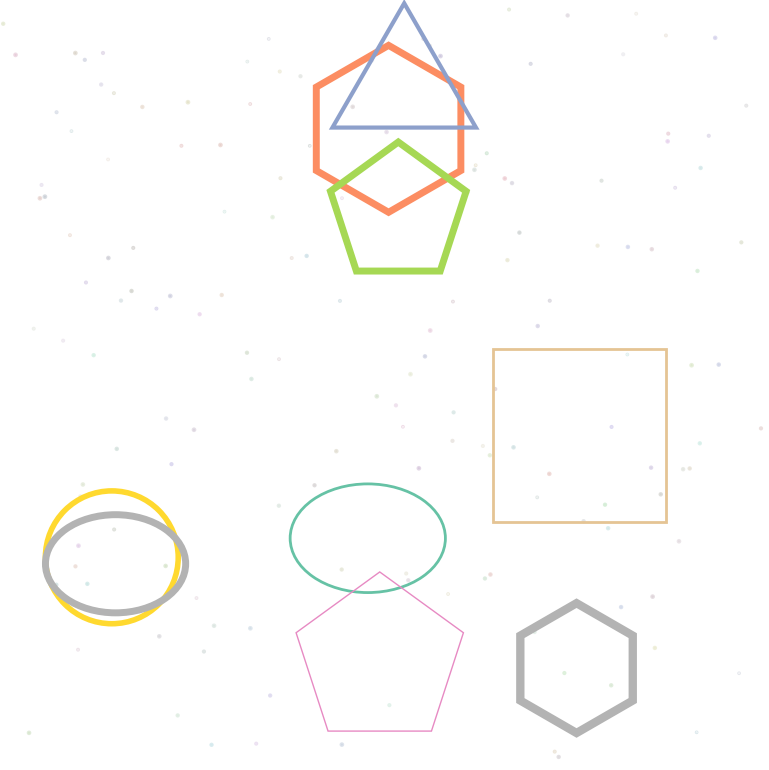[{"shape": "oval", "thickness": 1, "radius": 0.5, "center": [0.478, 0.301]}, {"shape": "hexagon", "thickness": 2.5, "radius": 0.54, "center": [0.505, 0.833]}, {"shape": "triangle", "thickness": 1.5, "radius": 0.54, "center": [0.525, 0.888]}, {"shape": "pentagon", "thickness": 0.5, "radius": 0.57, "center": [0.493, 0.143]}, {"shape": "pentagon", "thickness": 2.5, "radius": 0.46, "center": [0.517, 0.723]}, {"shape": "circle", "thickness": 2, "radius": 0.43, "center": [0.145, 0.276]}, {"shape": "square", "thickness": 1, "radius": 0.56, "center": [0.753, 0.434]}, {"shape": "hexagon", "thickness": 3, "radius": 0.42, "center": [0.749, 0.132]}, {"shape": "oval", "thickness": 2.5, "radius": 0.46, "center": [0.15, 0.268]}]